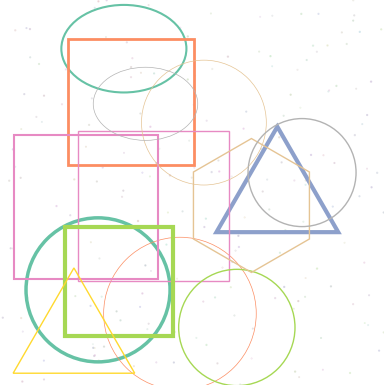[{"shape": "oval", "thickness": 1.5, "radius": 0.81, "center": [0.322, 0.874]}, {"shape": "circle", "thickness": 2.5, "radius": 0.94, "center": [0.255, 0.247]}, {"shape": "circle", "thickness": 0.5, "radius": 0.99, "center": [0.467, 0.186]}, {"shape": "square", "thickness": 2, "radius": 0.82, "center": [0.339, 0.734]}, {"shape": "triangle", "thickness": 3, "radius": 0.91, "center": [0.72, 0.488]}, {"shape": "square", "thickness": 1, "radius": 0.98, "center": [0.398, 0.465]}, {"shape": "square", "thickness": 1.5, "radius": 0.93, "center": [0.224, 0.463]}, {"shape": "square", "thickness": 3, "radius": 0.7, "center": [0.308, 0.269]}, {"shape": "circle", "thickness": 1, "radius": 0.76, "center": [0.615, 0.149]}, {"shape": "triangle", "thickness": 1, "radius": 0.91, "center": [0.192, 0.122]}, {"shape": "hexagon", "thickness": 1, "radius": 0.87, "center": [0.653, 0.466]}, {"shape": "circle", "thickness": 0.5, "radius": 0.81, "center": [0.53, 0.682]}, {"shape": "oval", "thickness": 0.5, "radius": 0.68, "center": [0.378, 0.73]}, {"shape": "circle", "thickness": 1, "radius": 0.7, "center": [0.785, 0.552]}]